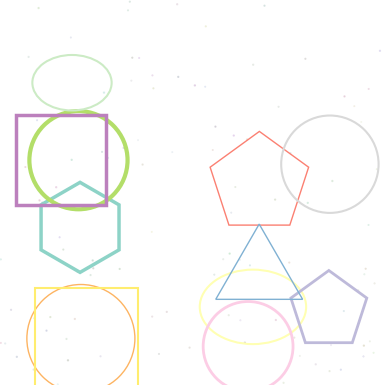[{"shape": "hexagon", "thickness": 2.5, "radius": 0.58, "center": [0.208, 0.409]}, {"shape": "oval", "thickness": 1.5, "radius": 0.69, "center": [0.657, 0.203]}, {"shape": "pentagon", "thickness": 2, "radius": 0.52, "center": [0.854, 0.194]}, {"shape": "pentagon", "thickness": 1, "radius": 0.67, "center": [0.674, 0.524]}, {"shape": "triangle", "thickness": 1, "radius": 0.65, "center": [0.673, 0.288]}, {"shape": "circle", "thickness": 1, "radius": 0.7, "center": [0.21, 0.121]}, {"shape": "circle", "thickness": 3, "radius": 0.64, "center": [0.204, 0.584]}, {"shape": "circle", "thickness": 2, "radius": 0.58, "center": [0.644, 0.1]}, {"shape": "circle", "thickness": 1.5, "radius": 0.63, "center": [0.857, 0.573]}, {"shape": "square", "thickness": 2.5, "radius": 0.58, "center": [0.159, 0.585]}, {"shape": "oval", "thickness": 1.5, "radius": 0.51, "center": [0.187, 0.785]}, {"shape": "square", "thickness": 1.5, "radius": 0.67, "center": [0.225, 0.118]}]